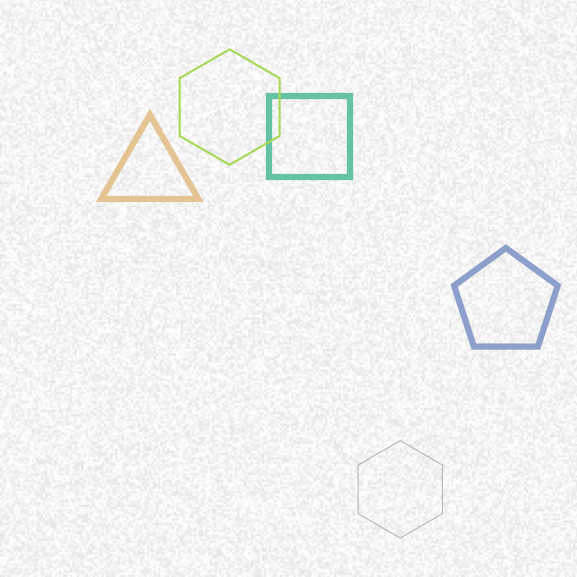[{"shape": "square", "thickness": 3, "radius": 0.35, "center": [0.536, 0.763]}, {"shape": "pentagon", "thickness": 3, "radius": 0.47, "center": [0.876, 0.475]}, {"shape": "hexagon", "thickness": 1, "radius": 0.5, "center": [0.398, 0.814]}, {"shape": "triangle", "thickness": 3, "radius": 0.49, "center": [0.259, 0.703]}, {"shape": "hexagon", "thickness": 0.5, "radius": 0.42, "center": [0.693, 0.152]}]